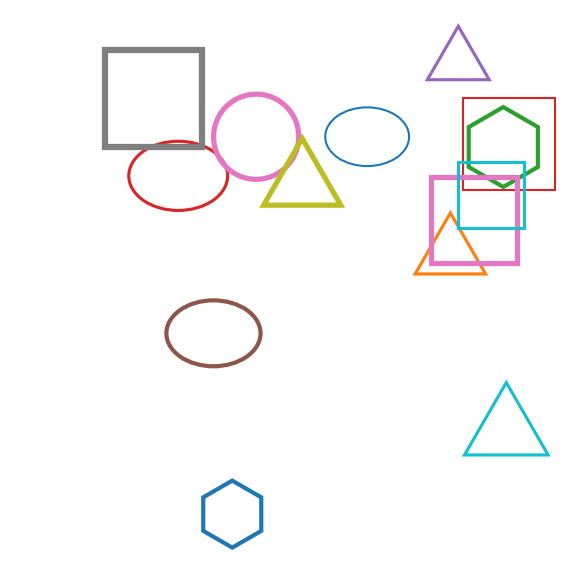[{"shape": "oval", "thickness": 1, "radius": 0.36, "center": [0.636, 0.762]}, {"shape": "hexagon", "thickness": 2, "radius": 0.29, "center": [0.402, 0.109]}, {"shape": "triangle", "thickness": 1.5, "radius": 0.35, "center": [0.78, 0.56]}, {"shape": "hexagon", "thickness": 2, "radius": 0.35, "center": [0.872, 0.745]}, {"shape": "square", "thickness": 1, "radius": 0.4, "center": [0.882, 0.749]}, {"shape": "oval", "thickness": 1.5, "radius": 0.43, "center": [0.309, 0.695]}, {"shape": "triangle", "thickness": 1.5, "radius": 0.31, "center": [0.794, 0.892]}, {"shape": "oval", "thickness": 2, "radius": 0.41, "center": [0.37, 0.422]}, {"shape": "square", "thickness": 2.5, "radius": 0.37, "center": [0.821, 0.618]}, {"shape": "circle", "thickness": 2.5, "radius": 0.37, "center": [0.444, 0.762]}, {"shape": "square", "thickness": 3, "radius": 0.42, "center": [0.266, 0.829]}, {"shape": "triangle", "thickness": 2.5, "radius": 0.39, "center": [0.523, 0.682]}, {"shape": "triangle", "thickness": 1.5, "radius": 0.42, "center": [0.877, 0.253]}, {"shape": "square", "thickness": 1.5, "radius": 0.29, "center": [0.85, 0.662]}]